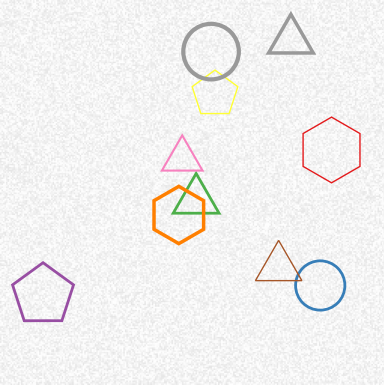[{"shape": "hexagon", "thickness": 1, "radius": 0.43, "center": [0.861, 0.61]}, {"shape": "circle", "thickness": 2, "radius": 0.32, "center": [0.832, 0.258]}, {"shape": "triangle", "thickness": 2, "radius": 0.34, "center": [0.509, 0.481]}, {"shape": "pentagon", "thickness": 2, "radius": 0.42, "center": [0.112, 0.234]}, {"shape": "hexagon", "thickness": 2.5, "radius": 0.37, "center": [0.464, 0.442]}, {"shape": "pentagon", "thickness": 1, "radius": 0.31, "center": [0.558, 0.756]}, {"shape": "triangle", "thickness": 1, "radius": 0.35, "center": [0.724, 0.306]}, {"shape": "triangle", "thickness": 1.5, "radius": 0.3, "center": [0.473, 0.587]}, {"shape": "triangle", "thickness": 2.5, "radius": 0.33, "center": [0.756, 0.896]}, {"shape": "circle", "thickness": 3, "radius": 0.36, "center": [0.548, 0.866]}]